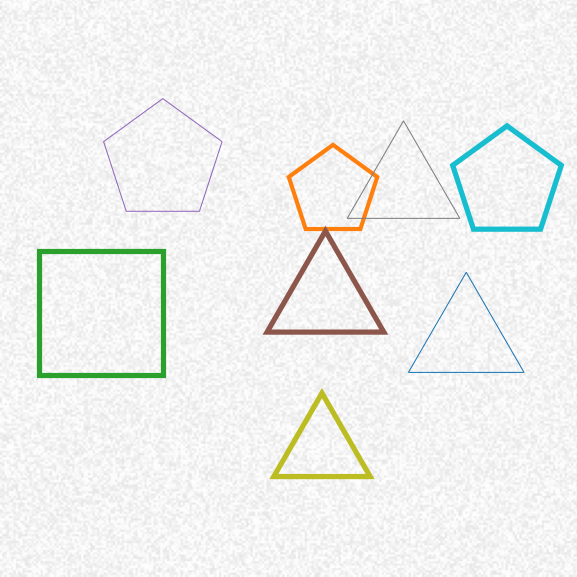[{"shape": "triangle", "thickness": 0.5, "radius": 0.58, "center": [0.807, 0.412]}, {"shape": "pentagon", "thickness": 2, "radius": 0.4, "center": [0.577, 0.668]}, {"shape": "square", "thickness": 2.5, "radius": 0.54, "center": [0.174, 0.457]}, {"shape": "pentagon", "thickness": 0.5, "radius": 0.54, "center": [0.282, 0.721]}, {"shape": "triangle", "thickness": 2.5, "radius": 0.58, "center": [0.564, 0.482]}, {"shape": "triangle", "thickness": 0.5, "radius": 0.56, "center": [0.699, 0.677]}, {"shape": "triangle", "thickness": 2.5, "radius": 0.48, "center": [0.558, 0.222]}, {"shape": "pentagon", "thickness": 2.5, "radius": 0.49, "center": [0.878, 0.682]}]